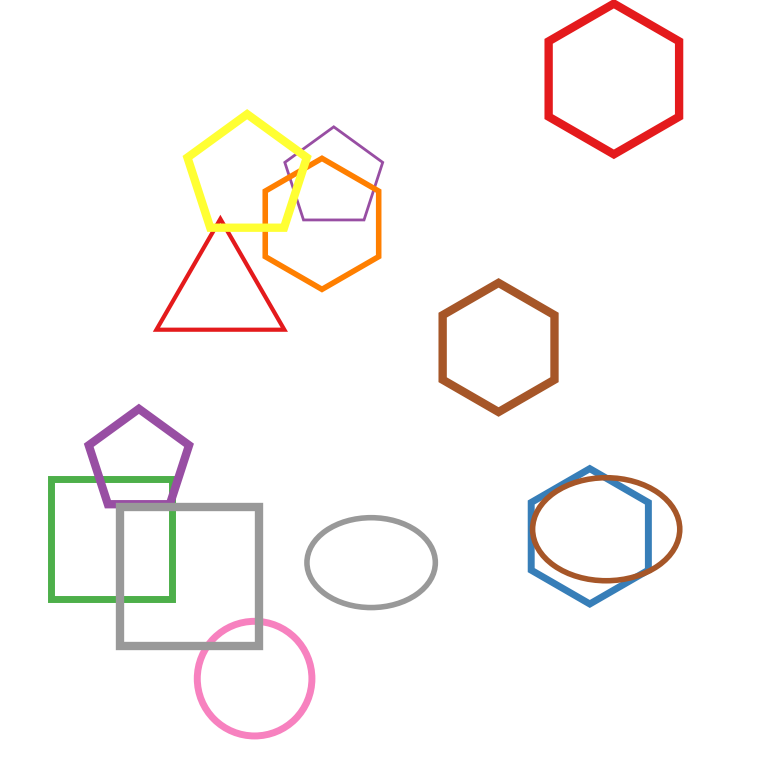[{"shape": "triangle", "thickness": 1.5, "radius": 0.48, "center": [0.286, 0.62]}, {"shape": "hexagon", "thickness": 3, "radius": 0.49, "center": [0.797, 0.897]}, {"shape": "hexagon", "thickness": 2.5, "radius": 0.44, "center": [0.766, 0.303]}, {"shape": "square", "thickness": 2.5, "radius": 0.39, "center": [0.145, 0.3]}, {"shape": "pentagon", "thickness": 1, "radius": 0.33, "center": [0.433, 0.768]}, {"shape": "pentagon", "thickness": 3, "radius": 0.34, "center": [0.18, 0.401]}, {"shape": "hexagon", "thickness": 2, "radius": 0.43, "center": [0.418, 0.709]}, {"shape": "pentagon", "thickness": 3, "radius": 0.41, "center": [0.321, 0.77]}, {"shape": "oval", "thickness": 2, "radius": 0.48, "center": [0.787, 0.313]}, {"shape": "hexagon", "thickness": 3, "radius": 0.42, "center": [0.647, 0.549]}, {"shape": "circle", "thickness": 2.5, "radius": 0.37, "center": [0.331, 0.119]}, {"shape": "square", "thickness": 3, "radius": 0.45, "center": [0.246, 0.251]}, {"shape": "oval", "thickness": 2, "radius": 0.42, "center": [0.482, 0.269]}]